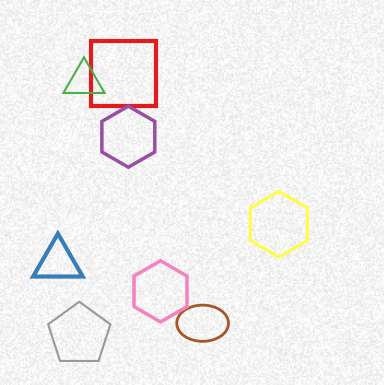[{"shape": "square", "thickness": 3, "radius": 0.42, "center": [0.32, 0.809]}, {"shape": "triangle", "thickness": 3, "radius": 0.37, "center": [0.15, 0.319]}, {"shape": "triangle", "thickness": 1.5, "radius": 0.31, "center": [0.218, 0.789]}, {"shape": "hexagon", "thickness": 2.5, "radius": 0.4, "center": [0.333, 0.645]}, {"shape": "hexagon", "thickness": 2, "radius": 0.43, "center": [0.724, 0.418]}, {"shape": "oval", "thickness": 2, "radius": 0.34, "center": [0.526, 0.16]}, {"shape": "hexagon", "thickness": 2.5, "radius": 0.4, "center": [0.417, 0.243]}, {"shape": "pentagon", "thickness": 1.5, "radius": 0.43, "center": [0.206, 0.131]}]